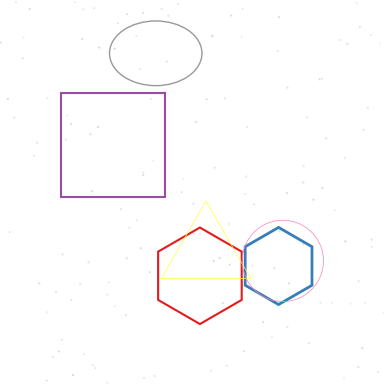[{"shape": "hexagon", "thickness": 1.5, "radius": 0.63, "center": [0.519, 0.284]}, {"shape": "hexagon", "thickness": 2, "radius": 0.5, "center": [0.724, 0.309]}, {"shape": "square", "thickness": 1.5, "radius": 0.68, "center": [0.294, 0.623]}, {"shape": "triangle", "thickness": 0.5, "radius": 0.67, "center": [0.535, 0.344]}, {"shape": "circle", "thickness": 0.5, "radius": 0.53, "center": [0.735, 0.322]}, {"shape": "oval", "thickness": 1, "radius": 0.6, "center": [0.405, 0.862]}]